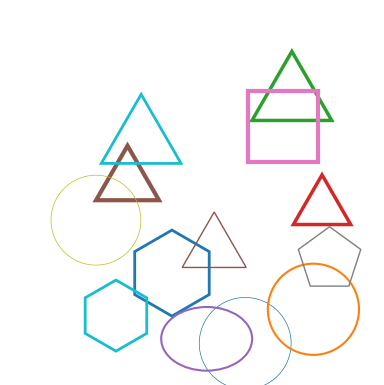[{"shape": "hexagon", "thickness": 2, "radius": 0.56, "center": [0.447, 0.291]}, {"shape": "circle", "thickness": 0.5, "radius": 0.6, "center": [0.637, 0.108]}, {"shape": "circle", "thickness": 1.5, "radius": 0.59, "center": [0.814, 0.197]}, {"shape": "triangle", "thickness": 2.5, "radius": 0.6, "center": [0.758, 0.747]}, {"shape": "triangle", "thickness": 2.5, "radius": 0.43, "center": [0.836, 0.46]}, {"shape": "oval", "thickness": 1.5, "radius": 0.59, "center": [0.537, 0.12]}, {"shape": "triangle", "thickness": 1, "radius": 0.48, "center": [0.556, 0.353]}, {"shape": "triangle", "thickness": 3, "radius": 0.47, "center": [0.331, 0.527]}, {"shape": "square", "thickness": 3, "radius": 0.46, "center": [0.734, 0.672]}, {"shape": "pentagon", "thickness": 1, "radius": 0.43, "center": [0.856, 0.326]}, {"shape": "circle", "thickness": 0.5, "radius": 0.58, "center": [0.249, 0.428]}, {"shape": "hexagon", "thickness": 2, "radius": 0.46, "center": [0.301, 0.18]}, {"shape": "triangle", "thickness": 2, "radius": 0.6, "center": [0.367, 0.635]}]